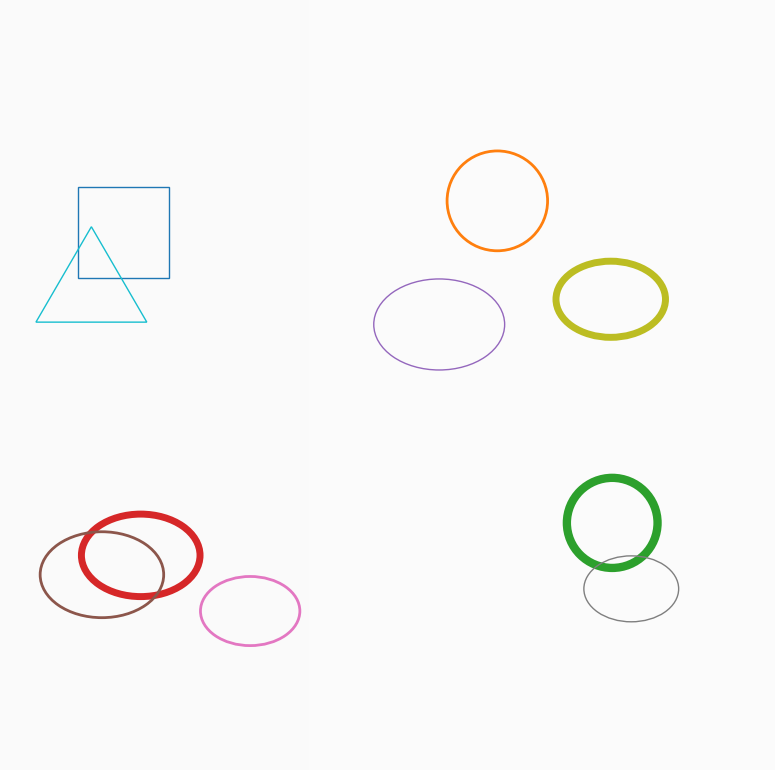[{"shape": "square", "thickness": 0.5, "radius": 0.29, "center": [0.16, 0.698]}, {"shape": "circle", "thickness": 1, "radius": 0.32, "center": [0.642, 0.739]}, {"shape": "circle", "thickness": 3, "radius": 0.29, "center": [0.79, 0.321]}, {"shape": "oval", "thickness": 2.5, "radius": 0.38, "center": [0.182, 0.279]}, {"shape": "oval", "thickness": 0.5, "radius": 0.42, "center": [0.567, 0.579]}, {"shape": "oval", "thickness": 1, "radius": 0.4, "center": [0.132, 0.254]}, {"shape": "oval", "thickness": 1, "radius": 0.32, "center": [0.323, 0.206]}, {"shape": "oval", "thickness": 0.5, "radius": 0.31, "center": [0.815, 0.235]}, {"shape": "oval", "thickness": 2.5, "radius": 0.35, "center": [0.788, 0.611]}, {"shape": "triangle", "thickness": 0.5, "radius": 0.41, "center": [0.118, 0.623]}]